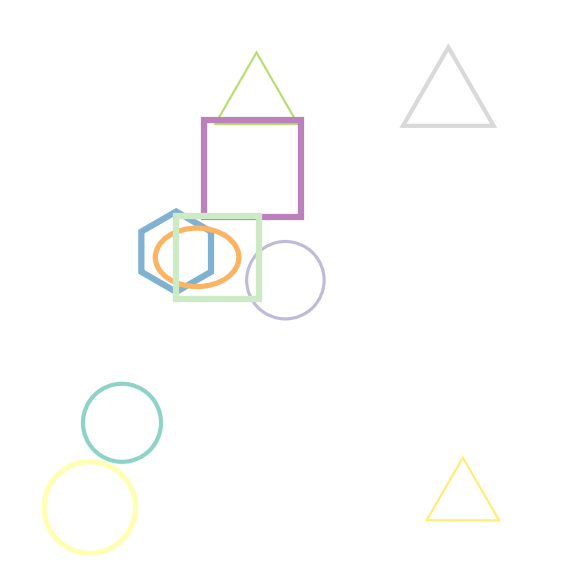[{"shape": "circle", "thickness": 2, "radius": 0.34, "center": [0.211, 0.267]}, {"shape": "circle", "thickness": 2.5, "radius": 0.4, "center": [0.156, 0.12]}, {"shape": "circle", "thickness": 1.5, "radius": 0.34, "center": [0.494, 0.514]}, {"shape": "hexagon", "thickness": 3, "radius": 0.35, "center": [0.305, 0.563]}, {"shape": "oval", "thickness": 2.5, "radius": 0.36, "center": [0.341, 0.554]}, {"shape": "triangle", "thickness": 1, "radius": 0.41, "center": [0.444, 0.826]}, {"shape": "triangle", "thickness": 2, "radius": 0.45, "center": [0.776, 0.827]}, {"shape": "square", "thickness": 3, "radius": 0.42, "center": [0.438, 0.707]}, {"shape": "square", "thickness": 3, "radius": 0.36, "center": [0.377, 0.553]}, {"shape": "triangle", "thickness": 1, "radius": 0.36, "center": [0.802, 0.134]}]